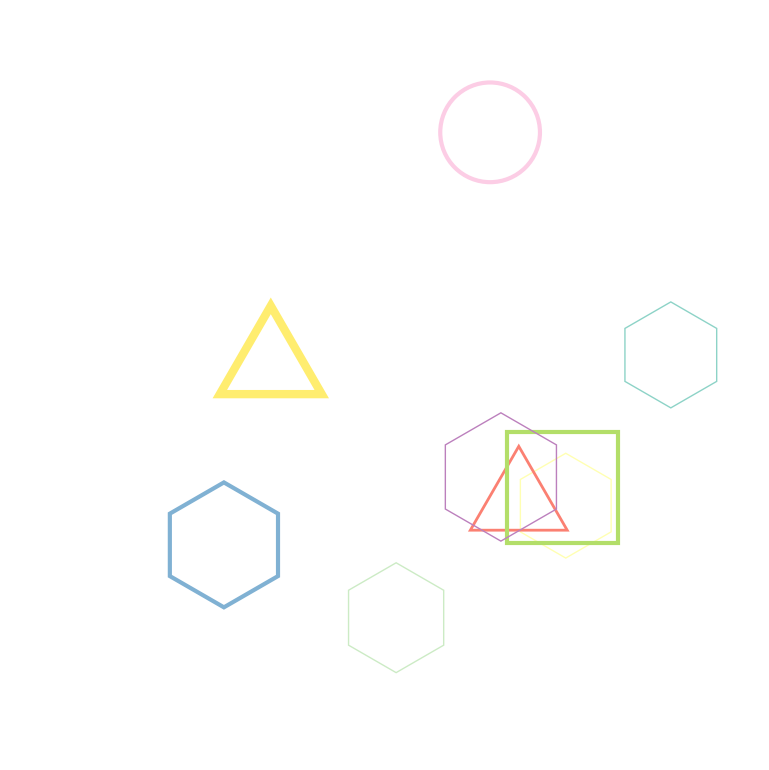[{"shape": "hexagon", "thickness": 0.5, "radius": 0.34, "center": [0.871, 0.539]}, {"shape": "hexagon", "thickness": 0.5, "radius": 0.34, "center": [0.735, 0.343]}, {"shape": "triangle", "thickness": 1, "radius": 0.36, "center": [0.674, 0.348]}, {"shape": "hexagon", "thickness": 1.5, "radius": 0.41, "center": [0.291, 0.292]}, {"shape": "square", "thickness": 1.5, "radius": 0.36, "center": [0.731, 0.367]}, {"shape": "circle", "thickness": 1.5, "radius": 0.32, "center": [0.636, 0.828]}, {"shape": "hexagon", "thickness": 0.5, "radius": 0.42, "center": [0.651, 0.381]}, {"shape": "hexagon", "thickness": 0.5, "radius": 0.36, "center": [0.514, 0.198]}, {"shape": "triangle", "thickness": 3, "radius": 0.38, "center": [0.352, 0.526]}]